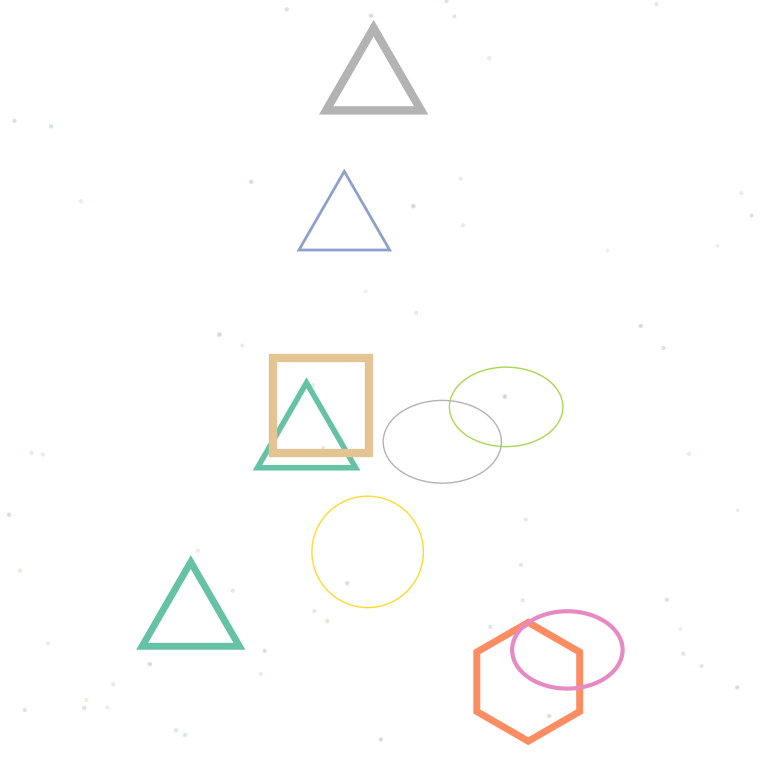[{"shape": "triangle", "thickness": 2.5, "radius": 0.36, "center": [0.248, 0.197]}, {"shape": "triangle", "thickness": 2, "radius": 0.37, "center": [0.398, 0.429]}, {"shape": "hexagon", "thickness": 2.5, "radius": 0.39, "center": [0.686, 0.115]}, {"shape": "triangle", "thickness": 1, "radius": 0.34, "center": [0.447, 0.709]}, {"shape": "oval", "thickness": 1.5, "radius": 0.36, "center": [0.737, 0.156]}, {"shape": "oval", "thickness": 0.5, "radius": 0.37, "center": [0.657, 0.472]}, {"shape": "circle", "thickness": 0.5, "radius": 0.36, "center": [0.477, 0.283]}, {"shape": "square", "thickness": 3, "radius": 0.31, "center": [0.417, 0.473]}, {"shape": "triangle", "thickness": 3, "radius": 0.36, "center": [0.485, 0.892]}, {"shape": "oval", "thickness": 0.5, "radius": 0.38, "center": [0.574, 0.426]}]